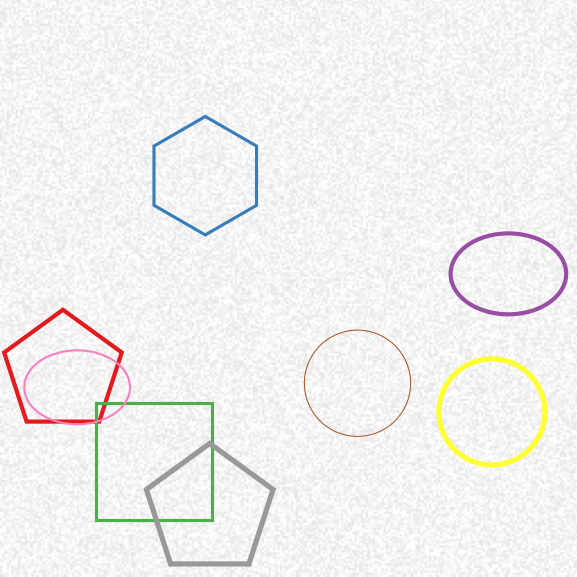[{"shape": "pentagon", "thickness": 2, "radius": 0.54, "center": [0.109, 0.356]}, {"shape": "hexagon", "thickness": 1.5, "radius": 0.51, "center": [0.355, 0.695]}, {"shape": "square", "thickness": 1.5, "radius": 0.5, "center": [0.267, 0.2]}, {"shape": "oval", "thickness": 2, "radius": 0.5, "center": [0.88, 0.525]}, {"shape": "circle", "thickness": 2.5, "radius": 0.46, "center": [0.852, 0.286]}, {"shape": "circle", "thickness": 0.5, "radius": 0.46, "center": [0.619, 0.335]}, {"shape": "oval", "thickness": 1, "radius": 0.46, "center": [0.134, 0.328]}, {"shape": "pentagon", "thickness": 2.5, "radius": 0.58, "center": [0.363, 0.116]}]